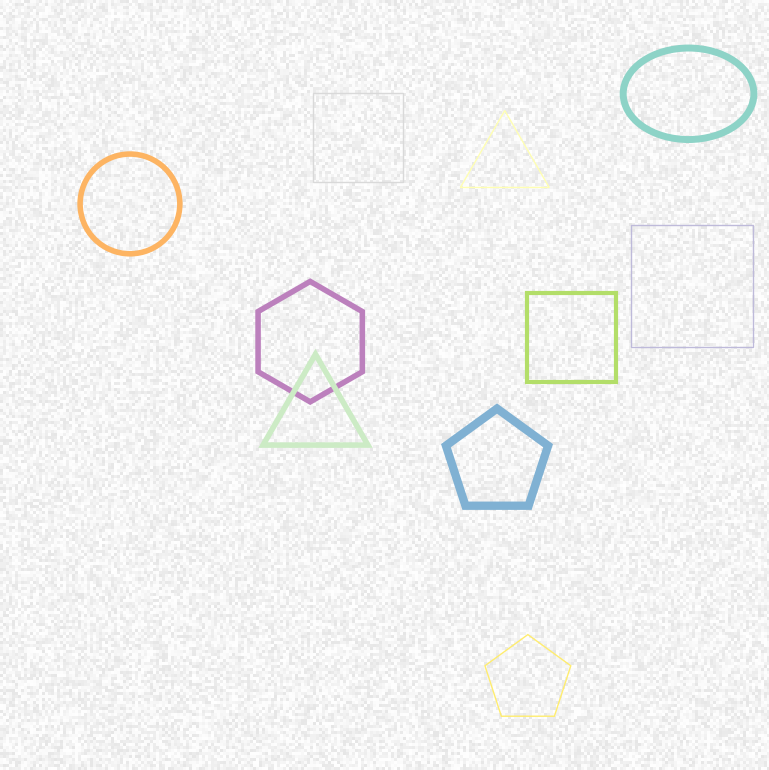[{"shape": "oval", "thickness": 2.5, "radius": 0.42, "center": [0.894, 0.878]}, {"shape": "triangle", "thickness": 0.5, "radius": 0.33, "center": [0.656, 0.79]}, {"shape": "square", "thickness": 0.5, "radius": 0.4, "center": [0.899, 0.628]}, {"shape": "pentagon", "thickness": 3, "radius": 0.35, "center": [0.645, 0.4]}, {"shape": "circle", "thickness": 2, "radius": 0.32, "center": [0.169, 0.735]}, {"shape": "square", "thickness": 1.5, "radius": 0.29, "center": [0.742, 0.562]}, {"shape": "square", "thickness": 0.5, "radius": 0.29, "center": [0.465, 0.822]}, {"shape": "hexagon", "thickness": 2, "radius": 0.39, "center": [0.403, 0.556]}, {"shape": "triangle", "thickness": 2, "radius": 0.39, "center": [0.41, 0.461]}, {"shape": "pentagon", "thickness": 0.5, "radius": 0.29, "center": [0.686, 0.117]}]